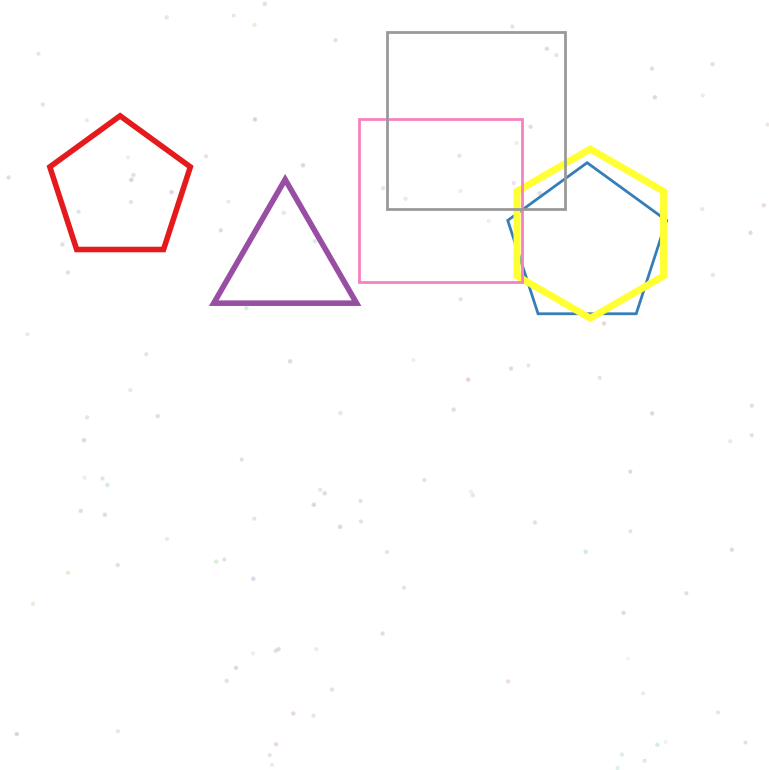[{"shape": "pentagon", "thickness": 2, "radius": 0.48, "center": [0.156, 0.754]}, {"shape": "pentagon", "thickness": 1, "radius": 0.54, "center": [0.763, 0.68]}, {"shape": "triangle", "thickness": 2, "radius": 0.54, "center": [0.37, 0.66]}, {"shape": "hexagon", "thickness": 2.5, "radius": 0.55, "center": [0.767, 0.697]}, {"shape": "square", "thickness": 1, "radius": 0.53, "center": [0.573, 0.74]}, {"shape": "square", "thickness": 1, "radius": 0.58, "center": [0.618, 0.844]}]